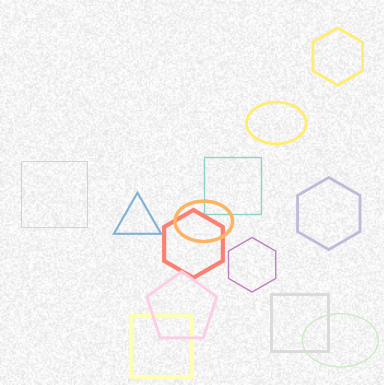[{"shape": "square", "thickness": 1, "radius": 0.37, "center": [0.604, 0.519]}, {"shape": "square", "thickness": 3, "radius": 0.4, "center": [0.419, 0.101]}, {"shape": "hexagon", "thickness": 2, "radius": 0.47, "center": [0.854, 0.445]}, {"shape": "hexagon", "thickness": 3, "radius": 0.44, "center": [0.503, 0.367]}, {"shape": "triangle", "thickness": 1.5, "radius": 0.35, "center": [0.357, 0.428]}, {"shape": "oval", "thickness": 2.5, "radius": 0.37, "center": [0.529, 0.425]}, {"shape": "square", "thickness": 0.5, "radius": 0.43, "center": [0.14, 0.495]}, {"shape": "pentagon", "thickness": 2, "radius": 0.48, "center": [0.472, 0.2]}, {"shape": "square", "thickness": 2, "radius": 0.37, "center": [0.777, 0.163]}, {"shape": "hexagon", "thickness": 1, "radius": 0.35, "center": [0.655, 0.312]}, {"shape": "oval", "thickness": 1, "radius": 0.49, "center": [0.884, 0.116]}, {"shape": "hexagon", "thickness": 2, "radius": 0.37, "center": [0.877, 0.853]}, {"shape": "oval", "thickness": 2, "radius": 0.39, "center": [0.718, 0.681]}]